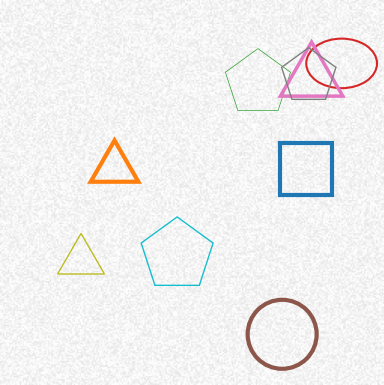[{"shape": "square", "thickness": 3, "radius": 0.34, "center": [0.795, 0.562]}, {"shape": "triangle", "thickness": 3, "radius": 0.36, "center": [0.297, 0.564]}, {"shape": "pentagon", "thickness": 0.5, "radius": 0.44, "center": [0.67, 0.785]}, {"shape": "oval", "thickness": 1.5, "radius": 0.46, "center": [0.887, 0.835]}, {"shape": "circle", "thickness": 3, "radius": 0.45, "center": [0.733, 0.132]}, {"shape": "triangle", "thickness": 2.5, "radius": 0.47, "center": [0.809, 0.797]}, {"shape": "pentagon", "thickness": 1, "radius": 0.37, "center": [0.802, 0.802]}, {"shape": "triangle", "thickness": 1, "radius": 0.35, "center": [0.21, 0.323]}, {"shape": "pentagon", "thickness": 1, "radius": 0.49, "center": [0.46, 0.338]}]